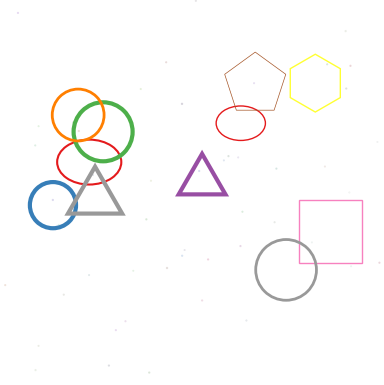[{"shape": "oval", "thickness": 1.5, "radius": 0.42, "center": [0.232, 0.579]}, {"shape": "oval", "thickness": 1, "radius": 0.32, "center": [0.625, 0.68]}, {"shape": "circle", "thickness": 3, "radius": 0.3, "center": [0.138, 0.467]}, {"shape": "circle", "thickness": 3, "radius": 0.38, "center": [0.268, 0.658]}, {"shape": "triangle", "thickness": 3, "radius": 0.35, "center": [0.525, 0.53]}, {"shape": "circle", "thickness": 2, "radius": 0.34, "center": [0.203, 0.701]}, {"shape": "hexagon", "thickness": 1, "radius": 0.38, "center": [0.819, 0.784]}, {"shape": "pentagon", "thickness": 0.5, "radius": 0.42, "center": [0.663, 0.781]}, {"shape": "square", "thickness": 1, "radius": 0.41, "center": [0.858, 0.4]}, {"shape": "circle", "thickness": 2, "radius": 0.39, "center": [0.743, 0.299]}, {"shape": "triangle", "thickness": 3, "radius": 0.41, "center": [0.247, 0.486]}]